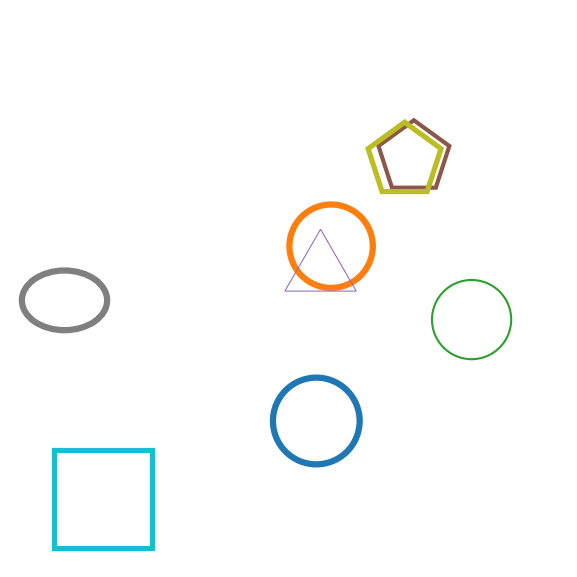[{"shape": "circle", "thickness": 3, "radius": 0.38, "center": [0.548, 0.27]}, {"shape": "circle", "thickness": 3, "radius": 0.36, "center": [0.573, 0.573]}, {"shape": "circle", "thickness": 1, "radius": 0.34, "center": [0.817, 0.446]}, {"shape": "triangle", "thickness": 0.5, "radius": 0.36, "center": [0.555, 0.531]}, {"shape": "pentagon", "thickness": 2, "radius": 0.32, "center": [0.717, 0.726]}, {"shape": "oval", "thickness": 3, "radius": 0.37, "center": [0.112, 0.479]}, {"shape": "pentagon", "thickness": 2.5, "radius": 0.33, "center": [0.701, 0.721]}, {"shape": "square", "thickness": 2.5, "radius": 0.42, "center": [0.179, 0.135]}]